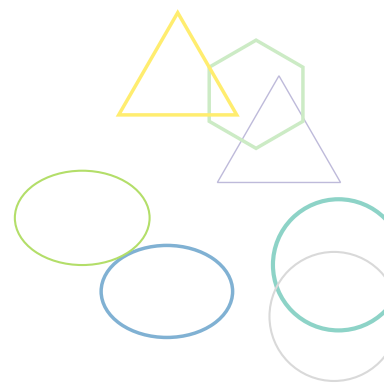[{"shape": "circle", "thickness": 3, "radius": 0.85, "center": [0.879, 0.312]}, {"shape": "triangle", "thickness": 1, "radius": 0.92, "center": [0.725, 0.618]}, {"shape": "oval", "thickness": 2.5, "radius": 0.85, "center": [0.433, 0.243]}, {"shape": "oval", "thickness": 1.5, "radius": 0.88, "center": [0.214, 0.434]}, {"shape": "circle", "thickness": 1.5, "radius": 0.84, "center": [0.868, 0.178]}, {"shape": "hexagon", "thickness": 2.5, "radius": 0.7, "center": [0.665, 0.755]}, {"shape": "triangle", "thickness": 2.5, "radius": 0.89, "center": [0.462, 0.79]}]